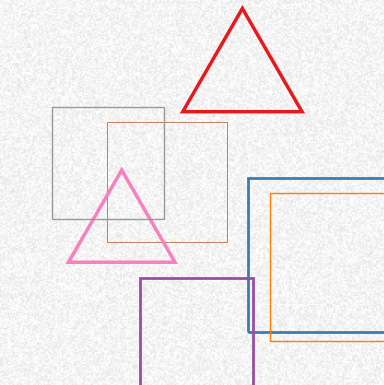[{"shape": "triangle", "thickness": 2.5, "radius": 0.89, "center": [0.63, 0.799]}, {"shape": "square", "thickness": 2, "radius": 1.0, "center": [0.844, 0.338]}, {"shape": "square", "thickness": 2, "radius": 0.74, "center": [0.511, 0.131]}, {"shape": "square", "thickness": 1, "radius": 0.96, "center": [0.894, 0.307]}, {"shape": "square", "thickness": 0.5, "radius": 0.78, "center": [0.433, 0.528]}, {"shape": "triangle", "thickness": 2.5, "radius": 0.8, "center": [0.316, 0.399]}, {"shape": "square", "thickness": 1, "radius": 0.73, "center": [0.28, 0.578]}]